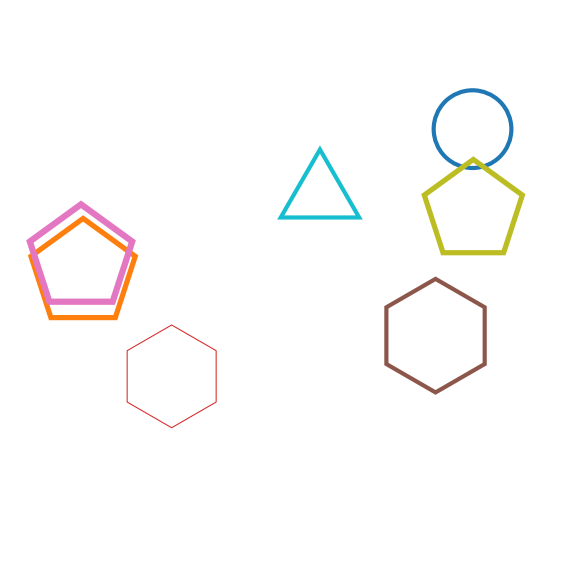[{"shape": "circle", "thickness": 2, "radius": 0.34, "center": [0.818, 0.776]}, {"shape": "pentagon", "thickness": 2.5, "radius": 0.47, "center": [0.144, 0.526]}, {"shape": "hexagon", "thickness": 0.5, "radius": 0.44, "center": [0.297, 0.347]}, {"shape": "hexagon", "thickness": 2, "radius": 0.49, "center": [0.754, 0.418]}, {"shape": "pentagon", "thickness": 3, "radius": 0.47, "center": [0.14, 0.552]}, {"shape": "pentagon", "thickness": 2.5, "radius": 0.45, "center": [0.82, 0.634]}, {"shape": "triangle", "thickness": 2, "radius": 0.39, "center": [0.554, 0.662]}]